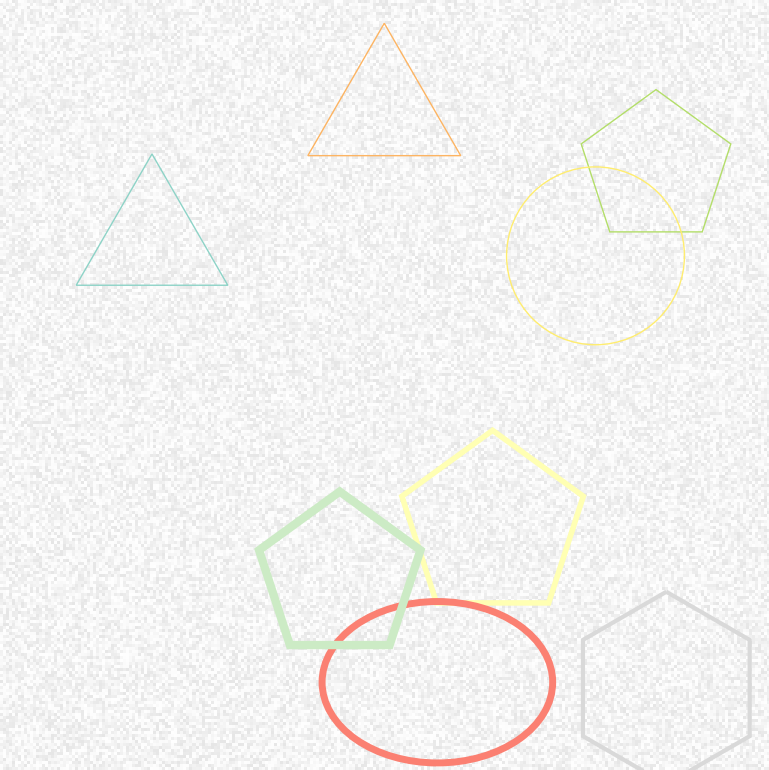[{"shape": "triangle", "thickness": 0.5, "radius": 0.57, "center": [0.197, 0.686]}, {"shape": "pentagon", "thickness": 2, "radius": 0.62, "center": [0.64, 0.317]}, {"shape": "oval", "thickness": 2.5, "radius": 0.75, "center": [0.568, 0.114]}, {"shape": "triangle", "thickness": 0.5, "radius": 0.57, "center": [0.499, 0.855]}, {"shape": "pentagon", "thickness": 0.5, "radius": 0.51, "center": [0.852, 0.781]}, {"shape": "hexagon", "thickness": 1.5, "radius": 0.63, "center": [0.865, 0.106]}, {"shape": "pentagon", "thickness": 3, "radius": 0.55, "center": [0.441, 0.251]}, {"shape": "circle", "thickness": 0.5, "radius": 0.58, "center": [0.773, 0.668]}]